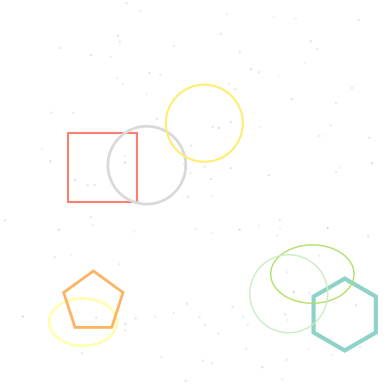[{"shape": "hexagon", "thickness": 3, "radius": 0.47, "center": [0.895, 0.183]}, {"shape": "oval", "thickness": 2, "radius": 0.44, "center": [0.216, 0.163]}, {"shape": "square", "thickness": 1.5, "radius": 0.45, "center": [0.265, 0.566]}, {"shape": "pentagon", "thickness": 2, "radius": 0.41, "center": [0.242, 0.215]}, {"shape": "oval", "thickness": 1, "radius": 0.54, "center": [0.811, 0.288]}, {"shape": "circle", "thickness": 2, "radius": 0.51, "center": [0.381, 0.571]}, {"shape": "circle", "thickness": 1, "radius": 0.51, "center": [0.75, 0.237]}, {"shape": "circle", "thickness": 1.5, "radius": 0.5, "center": [0.531, 0.68]}]